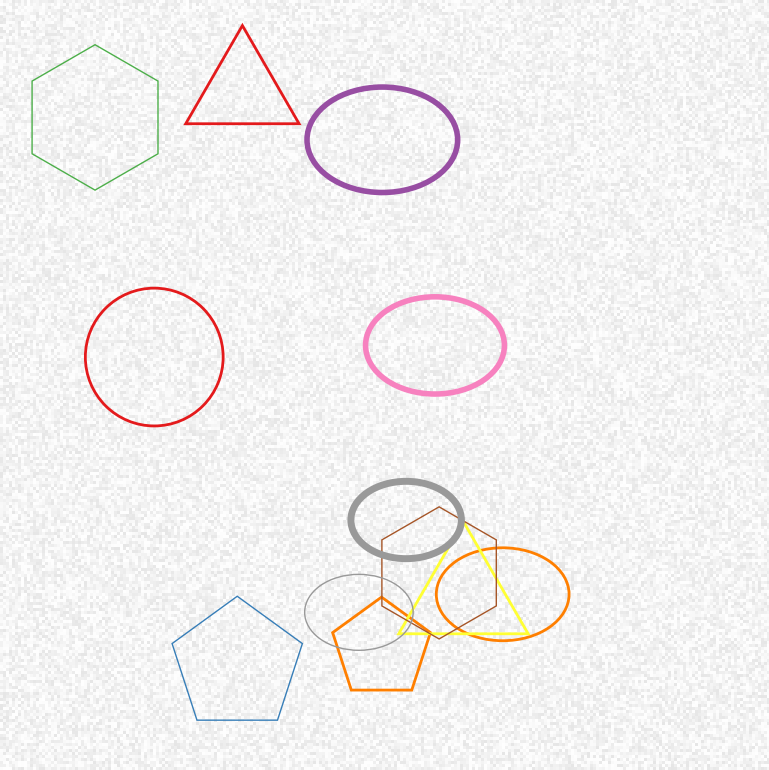[{"shape": "triangle", "thickness": 1, "radius": 0.43, "center": [0.315, 0.882]}, {"shape": "circle", "thickness": 1, "radius": 0.45, "center": [0.2, 0.536]}, {"shape": "pentagon", "thickness": 0.5, "radius": 0.44, "center": [0.308, 0.137]}, {"shape": "hexagon", "thickness": 0.5, "radius": 0.47, "center": [0.123, 0.848]}, {"shape": "oval", "thickness": 2, "radius": 0.49, "center": [0.497, 0.818]}, {"shape": "oval", "thickness": 1, "radius": 0.43, "center": [0.653, 0.228]}, {"shape": "pentagon", "thickness": 1, "radius": 0.33, "center": [0.496, 0.158]}, {"shape": "triangle", "thickness": 1, "radius": 0.49, "center": [0.602, 0.225]}, {"shape": "hexagon", "thickness": 0.5, "radius": 0.43, "center": [0.57, 0.256]}, {"shape": "oval", "thickness": 2, "radius": 0.45, "center": [0.565, 0.551]}, {"shape": "oval", "thickness": 0.5, "radius": 0.35, "center": [0.466, 0.205]}, {"shape": "oval", "thickness": 2.5, "radius": 0.36, "center": [0.527, 0.325]}]